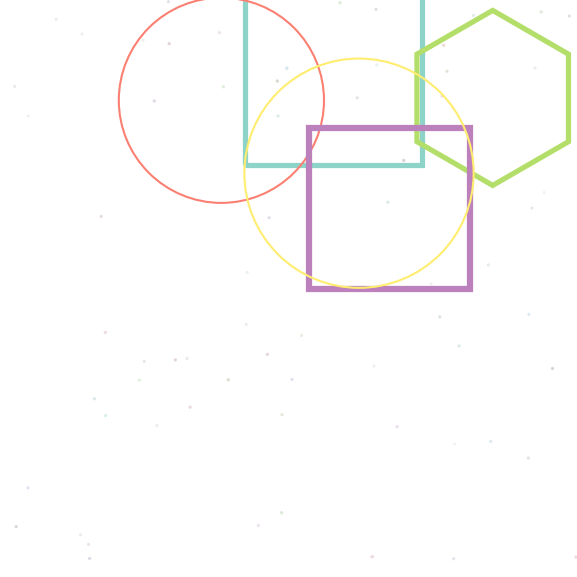[{"shape": "square", "thickness": 2.5, "radius": 0.77, "center": [0.578, 0.867]}, {"shape": "circle", "thickness": 1, "radius": 0.89, "center": [0.383, 0.825]}, {"shape": "hexagon", "thickness": 2.5, "radius": 0.76, "center": [0.853, 0.83]}, {"shape": "square", "thickness": 3, "radius": 0.7, "center": [0.675, 0.637]}, {"shape": "circle", "thickness": 1, "radius": 0.99, "center": [0.622, 0.699]}]